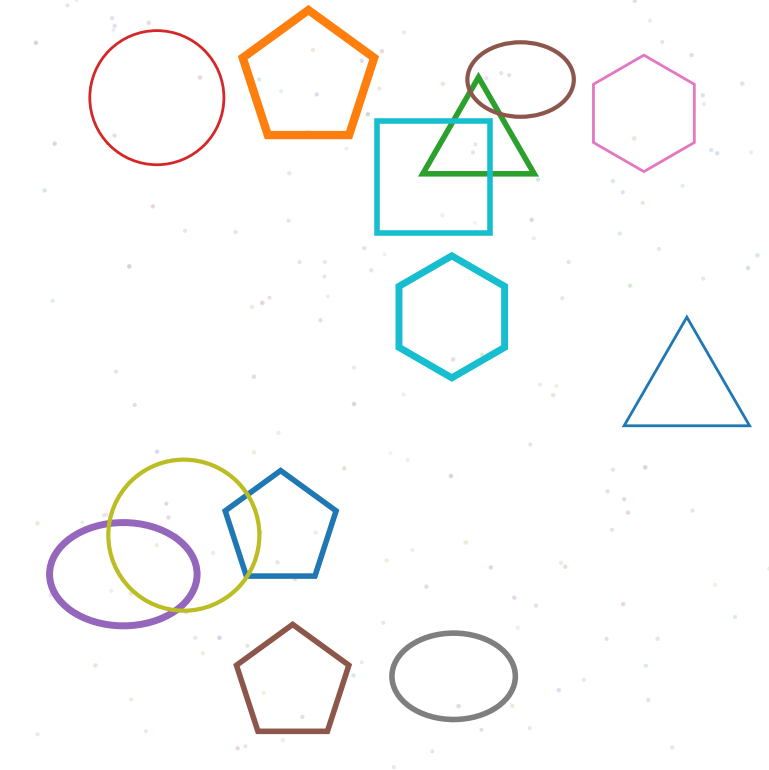[{"shape": "pentagon", "thickness": 2, "radius": 0.38, "center": [0.364, 0.313]}, {"shape": "triangle", "thickness": 1, "radius": 0.47, "center": [0.892, 0.494]}, {"shape": "pentagon", "thickness": 3, "radius": 0.45, "center": [0.401, 0.897]}, {"shape": "triangle", "thickness": 2, "radius": 0.42, "center": [0.621, 0.816]}, {"shape": "circle", "thickness": 1, "radius": 0.44, "center": [0.204, 0.873]}, {"shape": "oval", "thickness": 2.5, "radius": 0.48, "center": [0.16, 0.254]}, {"shape": "oval", "thickness": 1.5, "radius": 0.35, "center": [0.676, 0.897]}, {"shape": "pentagon", "thickness": 2, "radius": 0.38, "center": [0.38, 0.112]}, {"shape": "hexagon", "thickness": 1, "radius": 0.38, "center": [0.836, 0.853]}, {"shape": "oval", "thickness": 2, "radius": 0.4, "center": [0.589, 0.122]}, {"shape": "circle", "thickness": 1.5, "radius": 0.49, "center": [0.239, 0.305]}, {"shape": "square", "thickness": 2, "radius": 0.36, "center": [0.563, 0.771]}, {"shape": "hexagon", "thickness": 2.5, "radius": 0.4, "center": [0.587, 0.589]}]